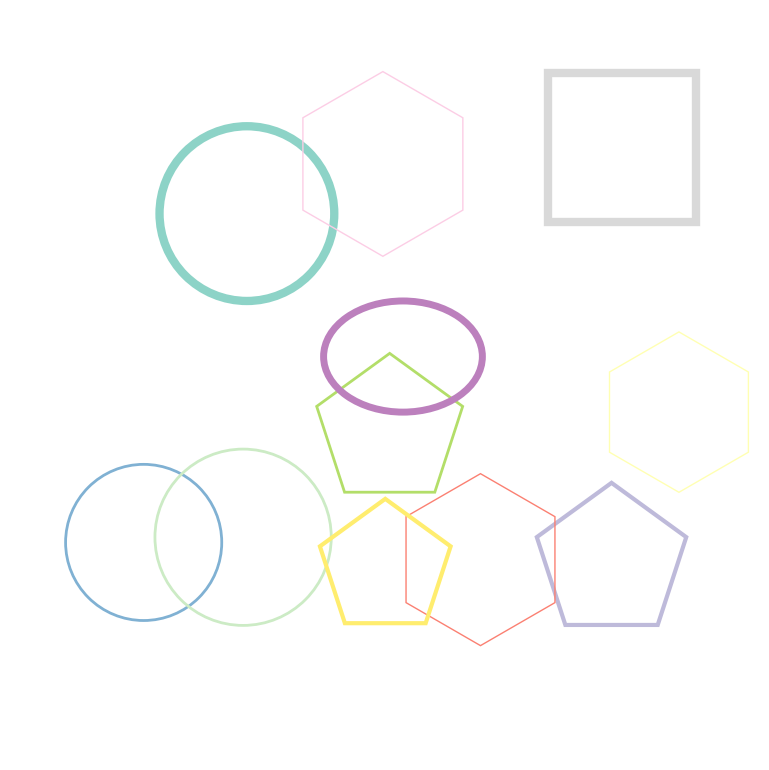[{"shape": "circle", "thickness": 3, "radius": 0.57, "center": [0.321, 0.723]}, {"shape": "hexagon", "thickness": 0.5, "radius": 0.52, "center": [0.882, 0.465]}, {"shape": "pentagon", "thickness": 1.5, "radius": 0.51, "center": [0.794, 0.271]}, {"shape": "hexagon", "thickness": 0.5, "radius": 0.56, "center": [0.624, 0.273]}, {"shape": "circle", "thickness": 1, "radius": 0.51, "center": [0.187, 0.296]}, {"shape": "pentagon", "thickness": 1, "radius": 0.5, "center": [0.506, 0.441]}, {"shape": "hexagon", "thickness": 0.5, "radius": 0.6, "center": [0.497, 0.787]}, {"shape": "square", "thickness": 3, "radius": 0.48, "center": [0.808, 0.808]}, {"shape": "oval", "thickness": 2.5, "radius": 0.52, "center": [0.523, 0.537]}, {"shape": "circle", "thickness": 1, "radius": 0.57, "center": [0.316, 0.302]}, {"shape": "pentagon", "thickness": 1.5, "radius": 0.45, "center": [0.5, 0.263]}]